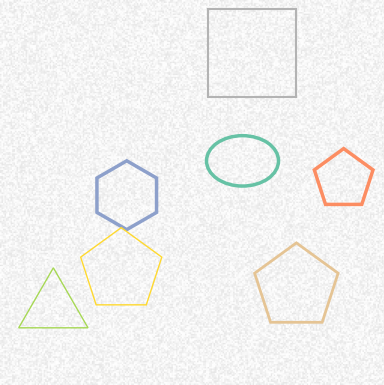[{"shape": "oval", "thickness": 2.5, "radius": 0.47, "center": [0.63, 0.582]}, {"shape": "pentagon", "thickness": 2.5, "radius": 0.4, "center": [0.893, 0.534]}, {"shape": "hexagon", "thickness": 2.5, "radius": 0.45, "center": [0.329, 0.493]}, {"shape": "triangle", "thickness": 1, "radius": 0.52, "center": [0.139, 0.201]}, {"shape": "pentagon", "thickness": 1, "radius": 0.55, "center": [0.315, 0.298]}, {"shape": "pentagon", "thickness": 2, "radius": 0.57, "center": [0.77, 0.255]}, {"shape": "square", "thickness": 1.5, "radius": 0.57, "center": [0.656, 0.862]}]